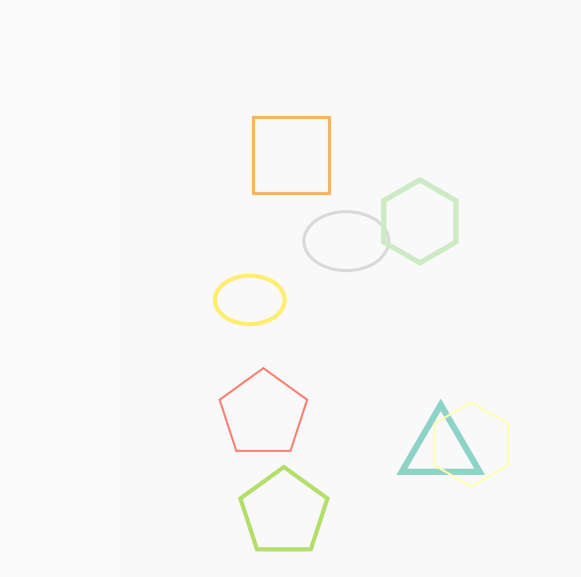[{"shape": "triangle", "thickness": 3, "radius": 0.39, "center": [0.758, 0.221]}, {"shape": "hexagon", "thickness": 1, "radius": 0.36, "center": [0.811, 0.23]}, {"shape": "pentagon", "thickness": 1, "radius": 0.4, "center": [0.453, 0.282]}, {"shape": "square", "thickness": 1.5, "radius": 0.33, "center": [0.501, 0.731]}, {"shape": "pentagon", "thickness": 2, "radius": 0.39, "center": [0.488, 0.112]}, {"shape": "oval", "thickness": 1.5, "radius": 0.36, "center": [0.596, 0.582]}, {"shape": "hexagon", "thickness": 2.5, "radius": 0.36, "center": [0.722, 0.616]}, {"shape": "oval", "thickness": 2, "radius": 0.3, "center": [0.43, 0.48]}]